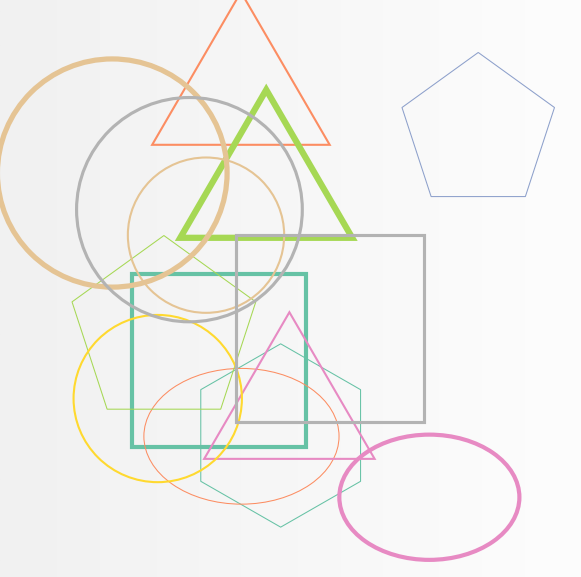[{"shape": "square", "thickness": 2, "radius": 0.75, "center": [0.376, 0.375]}, {"shape": "hexagon", "thickness": 0.5, "radius": 0.79, "center": [0.483, 0.245]}, {"shape": "triangle", "thickness": 1, "radius": 0.88, "center": [0.414, 0.837]}, {"shape": "oval", "thickness": 0.5, "radius": 0.84, "center": [0.415, 0.244]}, {"shape": "pentagon", "thickness": 0.5, "radius": 0.69, "center": [0.823, 0.77]}, {"shape": "oval", "thickness": 2, "radius": 0.77, "center": [0.739, 0.138]}, {"shape": "triangle", "thickness": 1, "radius": 0.85, "center": [0.498, 0.289]}, {"shape": "triangle", "thickness": 3, "radius": 0.85, "center": [0.458, 0.673]}, {"shape": "pentagon", "thickness": 0.5, "radius": 0.83, "center": [0.282, 0.425]}, {"shape": "circle", "thickness": 1, "radius": 0.72, "center": [0.271, 0.309]}, {"shape": "circle", "thickness": 2.5, "radius": 0.99, "center": [0.193, 0.7]}, {"shape": "circle", "thickness": 1, "radius": 0.67, "center": [0.354, 0.592]}, {"shape": "square", "thickness": 1.5, "radius": 0.81, "center": [0.568, 0.431]}, {"shape": "circle", "thickness": 1.5, "radius": 0.97, "center": [0.326, 0.636]}]